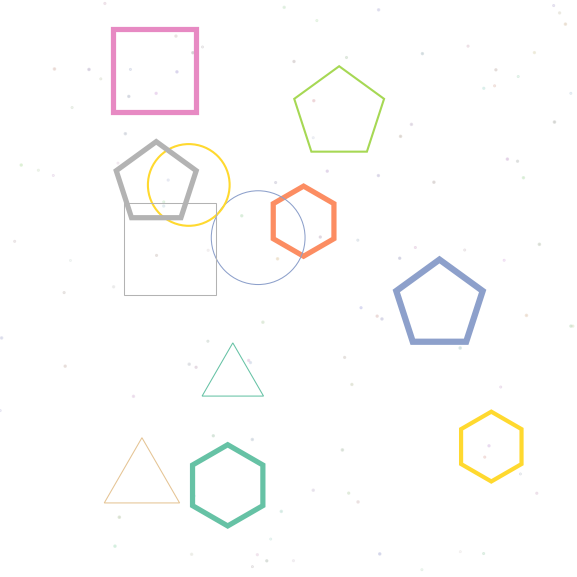[{"shape": "hexagon", "thickness": 2.5, "radius": 0.35, "center": [0.394, 0.159]}, {"shape": "triangle", "thickness": 0.5, "radius": 0.31, "center": [0.403, 0.344]}, {"shape": "hexagon", "thickness": 2.5, "radius": 0.3, "center": [0.526, 0.616]}, {"shape": "pentagon", "thickness": 3, "radius": 0.39, "center": [0.761, 0.471]}, {"shape": "circle", "thickness": 0.5, "radius": 0.41, "center": [0.447, 0.588]}, {"shape": "square", "thickness": 2.5, "radius": 0.36, "center": [0.267, 0.877]}, {"shape": "pentagon", "thickness": 1, "radius": 0.41, "center": [0.587, 0.803]}, {"shape": "hexagon", "thickness": 2, "radius": 0.3, "center": [0.851, 0.226]}, {"shape": "circle", "thickness": 1, "radius": 0.35, "center": [0.327, 0.679]}, {"shape": "triangle", "thickness": 0.5, "radius": 0.38, "center": [0.246, 0.166]}, {"shape": "pentagon", "thickness": 2.5, "radius": 0.36, "center": [0.271, 0.681]}, {"shape": "square", "thickness": 0.5, "radius": 0.4, "center": [0.294, 0.568]}]